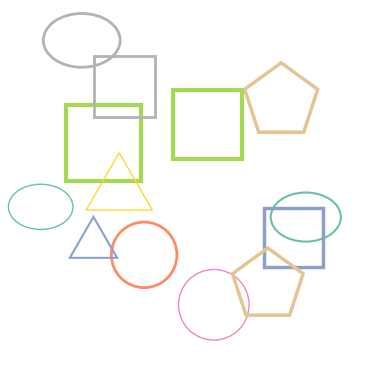[{"shape": "oval", "thickness": 1, "radius": 0.42, "center": [0.106, 0.463]}, {"shape": "oval", "thickness": 1.5, "radius": 0.46, "center": [0.794, 0.436]}, {"shape": "circle", "thickness": 2, "radius": 0.43, "center": [0.374, 0.338]}, {"shape": "triangle", "thickness": 1.5, "radius": 0.35, "center": [0.243, 0.366]}, {"shape": "square", "thickness": 2.5, "radius": 0.38, "center": [0.762, 0.383]}, {"shape": "circle", "thickness": 1, "radius": 0.46, "center": [0.555, 0.208]}, {"shape": "square", "thickness": 3, "radius": 0.44, "center": [0.539, 0.676]}, {"shape": "square", "thickness": 3, "radius": 0.49, "center": [0.269, 0.629]}, {"shape": "triangle", "thickness": 1, "radius": 0.5, "center": [0.31, 0.504]}, {"shape": "pentagon", "thickness": 2.5, "radius": 0.48, "center": [0.696, 0.259]}, {"shape": "pentagon", "thickness": 2.5, "radius": 0.5, "center": [0.73, 0.737]}, {"shape": "square", "thickness": 2, "radius": 0.39, "center": [0.324, 0.776]}, {"shape": "oval", "thickness": 2, "radius": 0.5, "center": [0.212, 0.895]}]